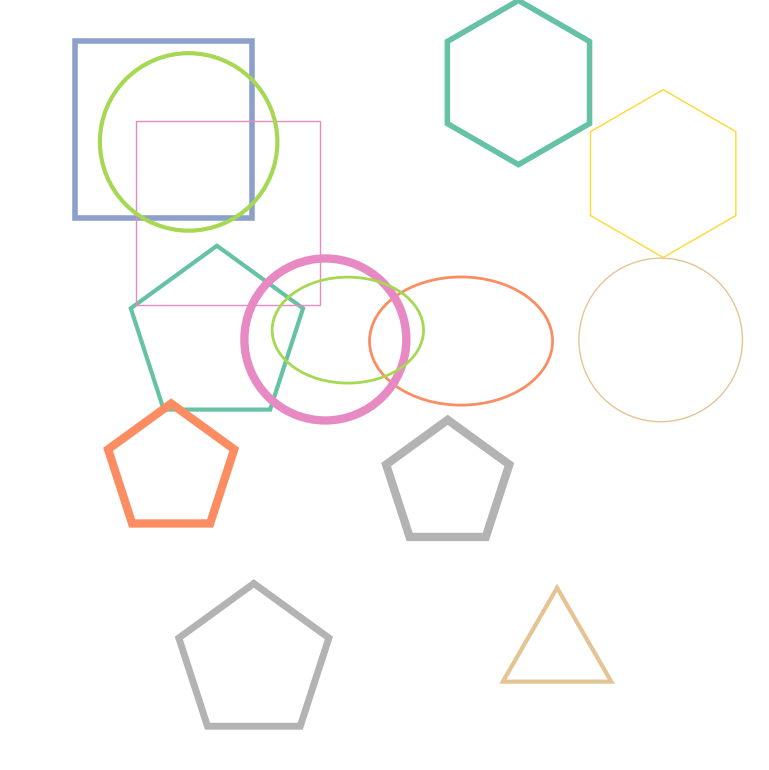[{"shape": "hexagon", "thickness": 2, "radius": 0.53, "center": [0.673, 0.893]}, {"shape": "pentagon", "thickness": 1.5, "radius": 0.59, "center": [0.282, 0.563]}, {"shape": "pentagon", "thickness": 3, "radius": 0.43, "center": [0.222, 0.39]}, {"shape": "oval", "thickness": 1, "radius": 0.59, "center": [0.599, 0.557]}, {"shape": "square", "thickness": 2, "radius": 0.58, "center": [0.212, 0.832]}, {"shape": "square", "thickness": 0.5, "radius": 0.6, "center": [0.297, 0.723]}, {"shape": "circle", "thickness": 3, "radius": 0.53, "center": [0.423, 0.559]}, {"shape": "circle", "thickness": 1.5, "radius": 0.58, "center": [0.245, 0.816]}, {"shape": "oval", "thickness": 1, "radius": 0.49, "center": [0.452, 0.571]}, {"shape": "hexagon", "thickness": 0.5, "radius": 0.54, "center": [0.861, 0.775]}, {"shape": "circle", "thickness": 0.5, "radius": 0.53, "center": [0.858, 0.559]}, {"shape": "triangle", "thickness": 1.5, "radius": 0.41, "center": [0.723, 0.155]}, {"shape": "pentagon", "thickness": 3, "radius": 0.42, "center": [0.581, 0.371]}, {"shape": "pentagon", "thickness": 2.5, "radius": 0.51, "center": [0.33, 0.14]}]